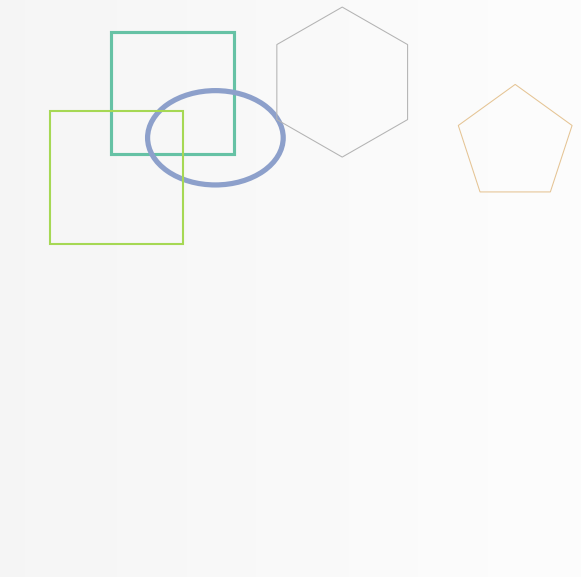[{"shape": "square", "thickness": 1.5, "radius": 0.53, "center": [0.297, 0.839]}, {"shape": "oval", "thickness": 2.5, "radius": 0.58, "center": [0.371, 0.761]}, {"shape": "square", "thickness": 1, "radius": 0.58, "center": [0.201, 0.692]}, {"shape": "pentagon", "thickness": 0.5, "radius": 0.51, "center": [0.886, 0.75]}, {"shape": "hexagon", "thickness": 0.5, "radius": 0.65, "center": [0.589, 0.857]}]